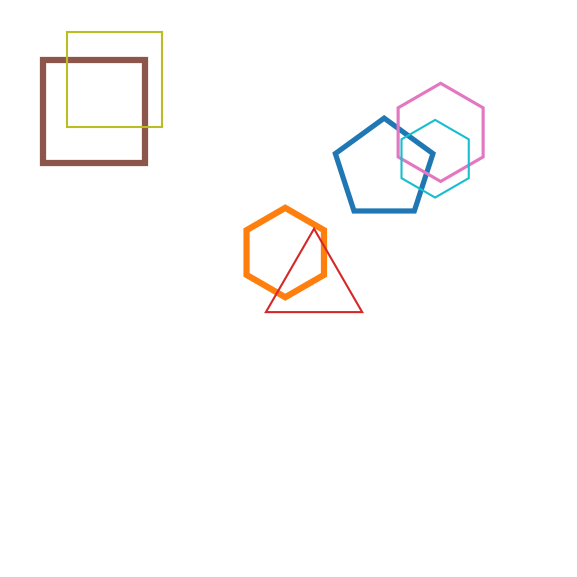[{"shape": "pentagon", "thickness": 2.5, "radius": 0.44, "center": [0.665, 0.706]}, {"shape": "hexagon", "thickness": 3, "radius": 0.39, "center": [0.494, 0.562]}, {"shape": "triangle", "thickness": 1, "radius": 0.48, "center": [0.544, 0.507]}, {"shape": "square", "thickness": 3, "radius": 0.44, "center": [0.163, 0.806]}, {"shape": "hexagon", "thickness": 1.5, "radius": 0.42, "center": [0.763, 0.77]}, {"shape": "square", "thickness": 1, "radius": 0.41, "center": [0.198, 0.862]}, {"shape": "hexagon", "thickness": 1, "radius": 0.34, "center": [0.753, 0.724]}]